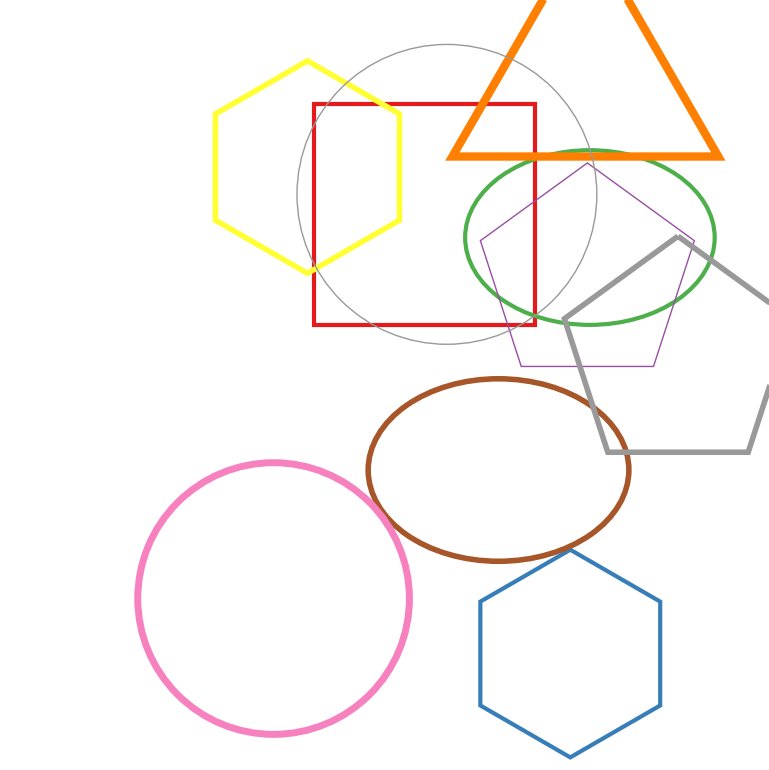[{"shape": "square", "thickness": 1.5, "radius": 0.72, "center": [0.551, 0.722]}, {"shape": "hexagon", "thickness": 1.5, "radius": 0.67, "center": [0.741, 0.151]}, {"shape": "oval", "thickness": 1.5, "radius": 0.81, "center": [0.766, 0.692]}, {"shape": "pentagon", "thickness": 0.5, "radius": 0.73, "center": [0.763, 0.642]}, {"shape": "triangle", "thickness": 3, "radius": 1.0, "center": [0.76, 0.896]}, {"shape": "hexagon", "thickness": 2, "radius": 0.69, "center": [0.399, 0.783]}, {"shape": "oval", "thickness": 2, "radius": 0.85, "center": [0.647, 0.39]}, {"shape": "circle", "thickness": 2.5, "radius": 0.88, "center": [0.355, 0.223]}, {"shape": "pentagon", "thickness": 2, "radius": 0.78, "center": [0.881, 0.538]}, {"shape": "circle", "thickness": 0.5, "radius": 0.97, "center": [0.58, 0.748]}]